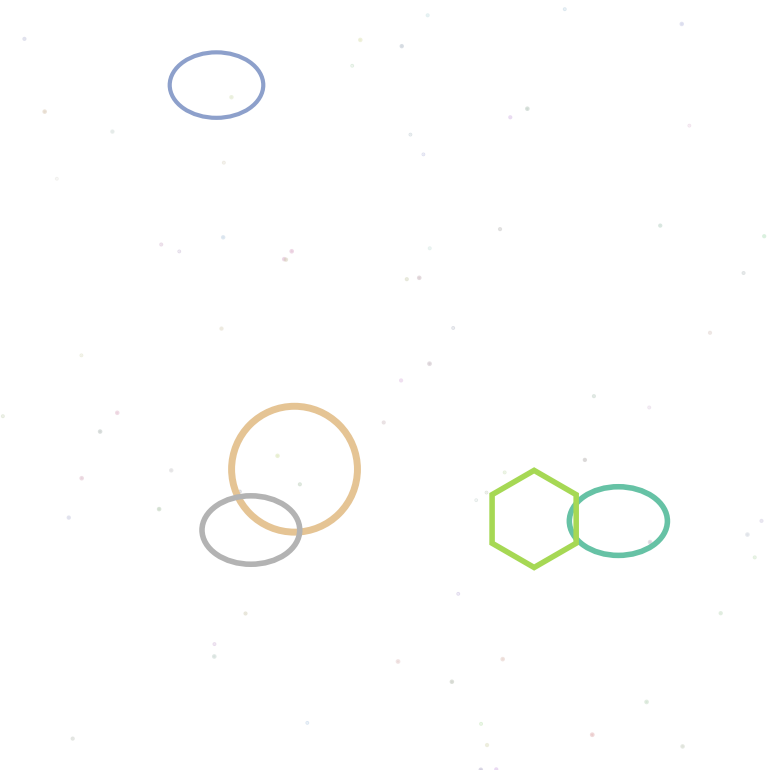[{"shape": "oval", "thickness": 2, "radius": 0.32, "center": [0.803, 0.323]}, {"shape": "oval", "thickness": 1.5, "radius": 0.3, "center": [0.281, 0.89]}, {"shape": "hexagon", "thickness": 2, "radius": 0.32, "center": [0.694, 0.326]}, {"shape": "circle", "thickness": 2.5, "radius": 0.41, "center": [0.382, 0.391]}, {"shape": "oval", "thickness": 2, "radius": 0.32, "center": [0.326, 0.312]}]